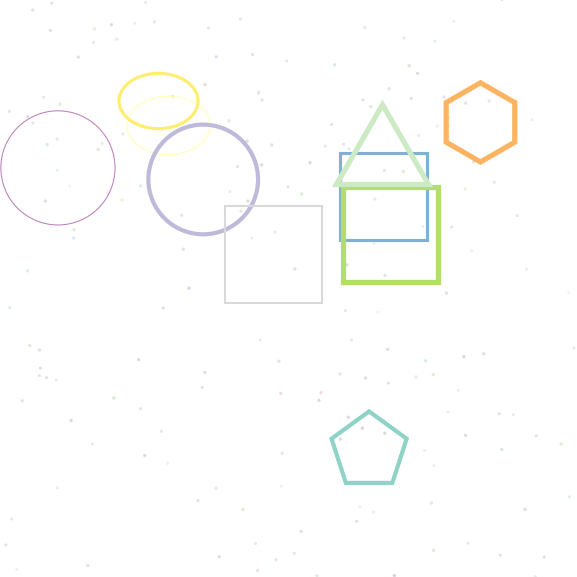[{"shape": "pentagon", "thickness": 2, "radius": 0.34, "center": [0.639, 0.218]}, {"shape": "oval", "thickness": 0.5, "radius": 0.36, "center": [0.292, 0.782]}, {"shape": "circle", "thickness": 2, "radius": 0.47, "center": [0.352, 0.688]}, {"shape": "square", "thickness": 1.5, "radius": 0.38, "center": [0.664, 0.659]}, {"shape": "hexagon", "thickness": 2.5, "radius": 0.34, "center": [0.832, 0.787]}, {"shape": "square", "thickness": 2.5, "radius": 0.41, "center": [0.677, 0.593]}, {"shape": "square", "thickness": 1, "radius": 0.42, "center": [0.474, 0.558]}, {"shape": "circle", "thickness": 0.5, "radius": 0.49, "center": [0.1, 0.708]}, {"shape": "triangle", "thickness": 2.5, "radius": 0.46, "center": [0.662, 0.726]}, {"shape": "oval", "thickness": 1.5, "radius": 0.34, "center": [0.275, 0.824]}]